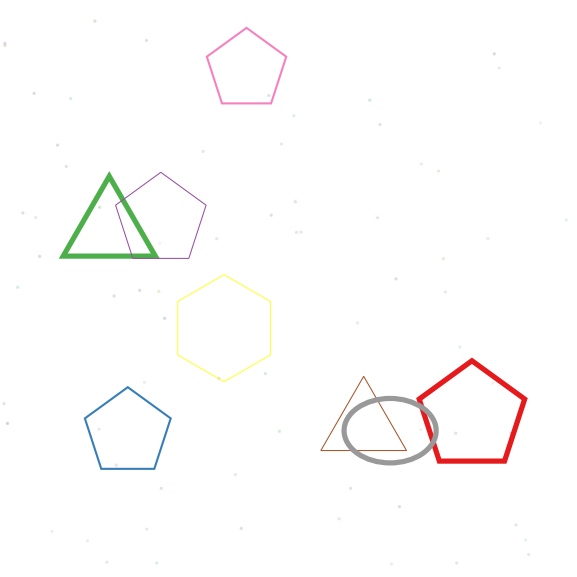[{"shape": "pentagon", "thickness": 2.5, "radius": 0.48, "center": [0.817, 0.278]}, {"shape": "pentagon", "thickness": 1, "radius": 0.39, "center": [0.221, 0.251]}, {"shape": "triangle", "thickness": 2.5, "radius": 0.46, "center": [0.189, 0.602]}, {"shape": "pentagon", "thickness": 0.5, "radius": 0.41, "center": [0.278, 0.618]}, {"shape": "hexagon", "thickness": 0.5, "radius": 0.46, "center": [0.388, 0.431]}, {"shape": "triangle", "thickness": 0.5, "radius": 0.43, "center": [0.63, 0.262]}, {"shape": "pentagon", "thickness": 1, "radius": 0.36, "center": [0.427, 0.879]}, {"shape": "oval", "thickness": 2.5, "radius": 0.4, "center": [0.676, 0.253]}]